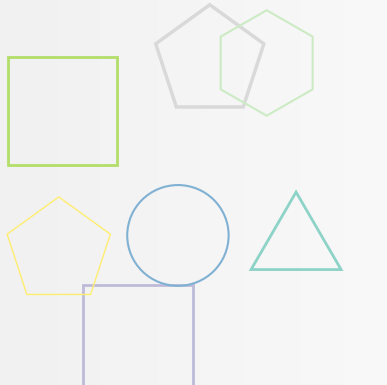[{"shape": "triangle", "thickness": 2, "radius": 0.67, "center": [0.764, 0.367]}, {"shape": "square", "thickness": 2, "radius": 0.71, "center": [0.356, 0.118]}, {"shape": "circle", "thickness": 1.5, "radius": 0.65, "center": [0.459, 0.388]}, {"shape": "square", "thickness": 2, "radius": 0.7, "center": [0.161, 0.711]}, {"shape": "pentagon", "thickness": 2.5, "radius": 0.73, "center": [0.541, 0.841]}, {"shape": "hexagon", "thickness": 1.5, "radius": 0.68, "center": [0.688, 0.836]}, {"shape": "pentagon", "thickness": 1, "radius": 0.7, "center": [0.152, 0.348]}]